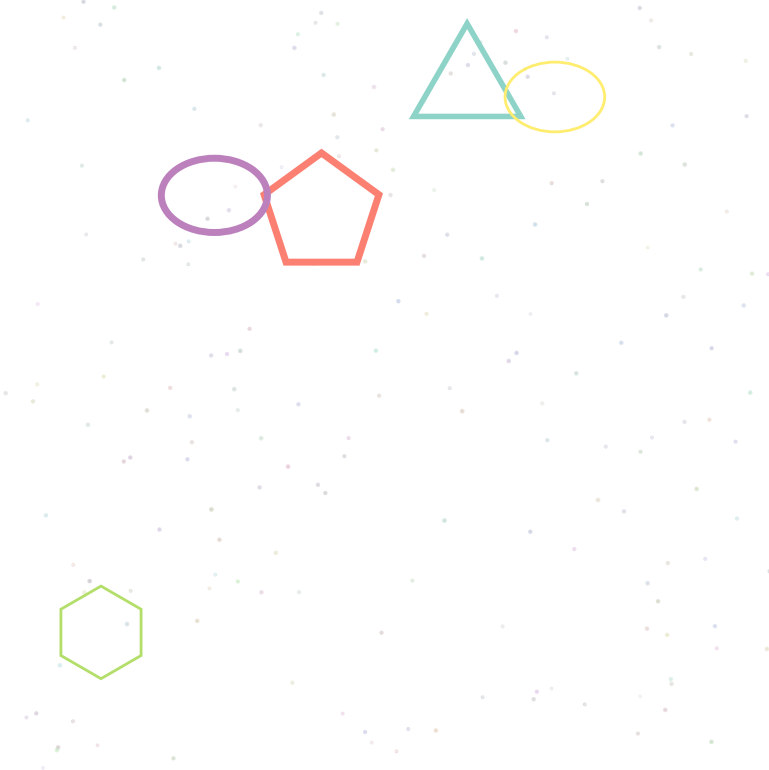[{"shape": "triangle", "thickness": 2, "radius": 0.4, "center": [0.607, 0.889]}, {"shape": "pentagon", "thickness": 2.5, "radius": 0.39, "center": [0.418, 0.723]}, {"shape": "hexagon", "thickness": 1, "radius": 0.3, "center": [0.131, 0.179]}, {"shape": "oval", "thickness": 2.5, "radius": 0.34, "center": [0.278, 0.746]}, {"shape": "oval", "thickness": 1, "radius": 0.32, "center": [0.721, 0.874]}]